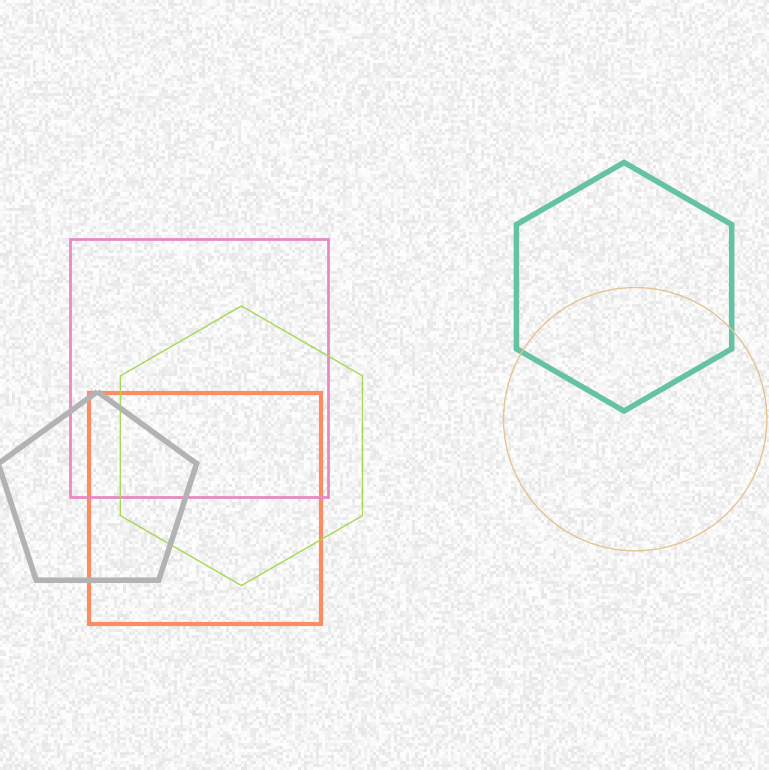[{"shape": "hexagon", "thickness": 2, "radius": 0.81, "center": [0.81, 0.628]}, {"shape": "square", "thickness": 1.5, "radius": 0.75, "center": [0.267, 0.34]}, {"shape": "square", "thickness": 1, "radius": 0.84, "center": [0.259, 0.522]}, {"shape": "hexagon", "thickness": 0.5, "radius": 0.91, "center": [0.314, 0.421]}, {"shape": "circle", "thickness": 0.5, "radius": 0.85, "center": [0.825, 0.456]}, {"shape": "pentagon", "thickness": 2, "radius": 0.68, "center": [0.127, 0.356]}]